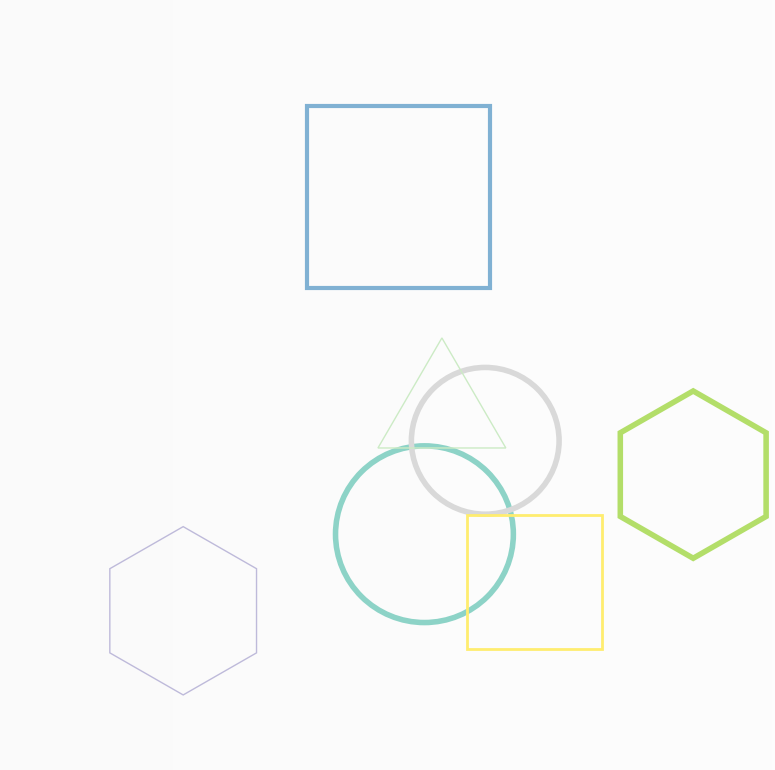[{"shape": "circle", "thickness": 2, "radius": 0.57, "center": [0.548, 0.306]}, {"shape": "hexagon", "thickness": 0.5, "radius": 0.55, "center": [0.236, 0.207]}, {"shape": "square", "thickness": 1.5, "radius": 0.59, "center": [0.514, 0.744]}, {"shape": "hexagon", "thickness": 2, "radius": 0.54, "center": [0.894, 0.384]}, {"shape": "circle", "thickness": 2, "radius": 0.48, "center": [0.626, 0.428]}, {"shape": "triangle", "thickness": 0.5, "radius": 0.48, "center": [0.57, 0.466]}, {"shape": "square", "thickness": 1, "radius": 0.43, "center": [0.69, 0.245]}]